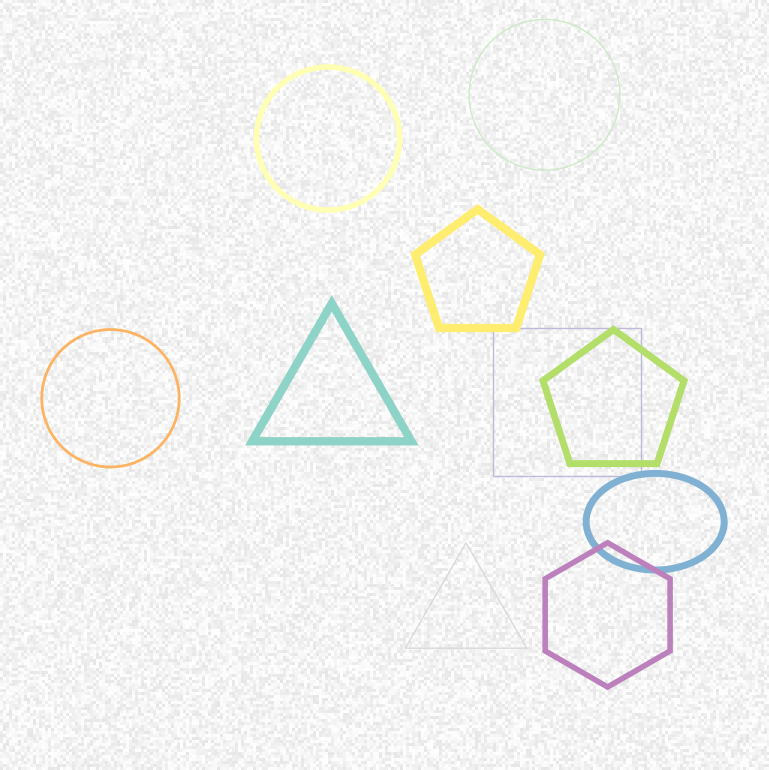[{"shape": "triangle", "thickness": 3, "radius": 0.6, "center": [0.431, 0.487]}, {"shape": "circle", "thickness": 2, "radius": 0.46, "center": [0.426, 0.82]}, {"shape": "square", "thickness": 0.5, "radius": 0.48, "center": [0.736, 0.477]}, {"shape": "oval", "thickness": 2.5, "radius": 0.45, "center": [0.851, 0.322]}, {"shape": "circle", "thickness": 1, "radius": 0.45, "center": [0.144, 0.483]}, {"shape": "pentagon", "thickness": 2.5, "radius": 0.48, "center": [0.797, 0.476]}, {"shape": "triangle", "thickness": 0.5, "radius": 0.46, "center": [0.605, 0.204]}, {"shape": "hexagon", "thickness": 2, "radius": 0.47, "center": [0.789, 0.201]}, {"shape": "circle", "thickness": 0.5, "radius": 0.49, "center": [0.707, 0.877]}, {"shape": "pentagon", "thickness": 3, "radius": 0.43, "center": [0.62, 0.643]}]